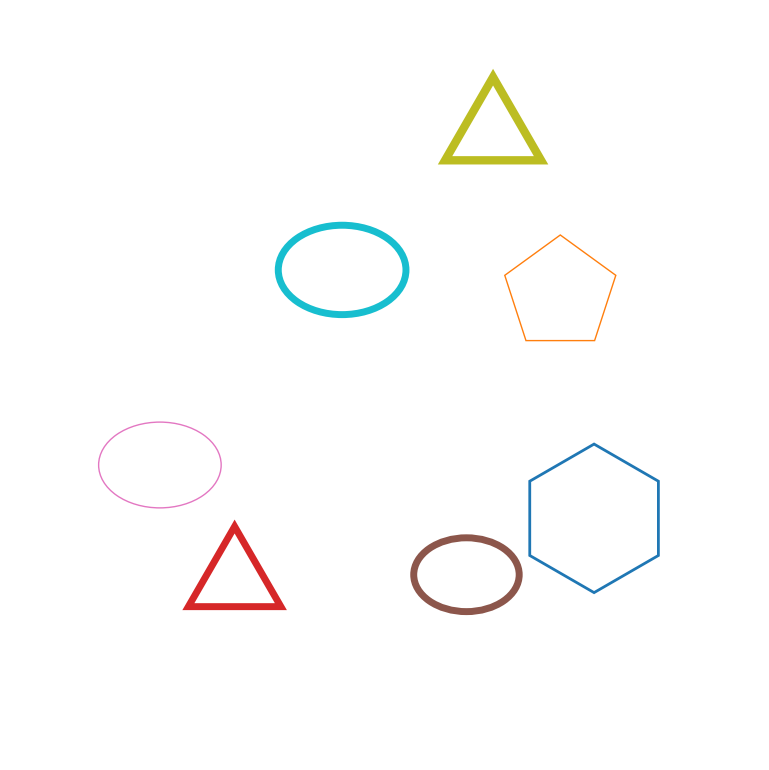[{"shape": "hexagon", "thickness": 1, "radius": 0.48, "center": [0.772, 0.327]}, {"shape": "pentagon", "thickness": 0.5, "radius": 0.38, "center": [0.728, 0.619]}, {"shape": "triangle", "thickness": 2.5, "radius": 0.35, "center": [0.305, 0.247]}, {"shape": "oval", "thickness": 2.5, "radius": 0.34, "center": [0.606, 0.254]}, {"shape": "oval", "thickness": 0.5, "radius": 0.4, "center": [0.208, 0.396]}, {"shape": "triangle", "thickness": 3, "radius": 0.36, "center": [0.64, 0.828]}, {"shape": "oval", "thickness": 2.5, "radius": 0.41, "center": [0.444, 0.649]}]